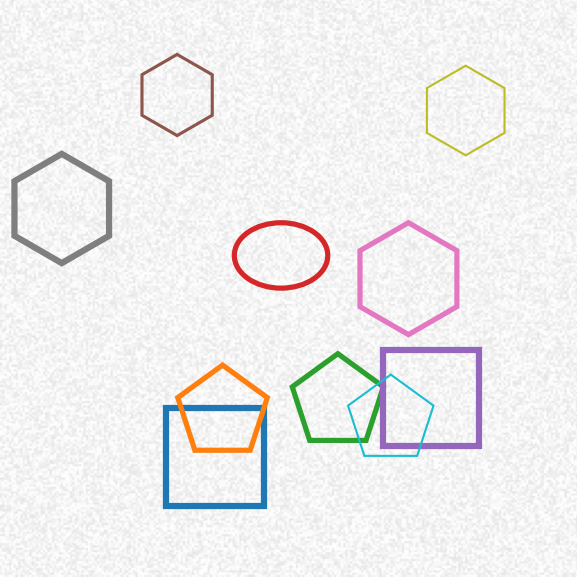[{"shape": "square", "thickness": 3, "radius": 0.42, "center": [0.373, 0.207]}, {"shape": "pentagon", "thickness": 2.5, "radius": 0.41, "center": [0.385, 0.285]}, {"shape": "pentagon", "thickness": 2.5, "radius": 0.41, "center": [0.585, 0.304]}, {"shape": "oval", "thickness": 2.5, "radius": 0.4, "center": [0.487, 0.557]}, {"shape": "square", "thickness": 3, "radius": 0.42, "center": [0.746, 0.31]}, {"shape": "hexagon", "thickness": 1.5, "radius": 0.35, "center": [0.307, 0.835]}, {"shape": "hexagon", "thickness": 2.5, "radius": 0.48, "center": [0.707, 0.517]}, {"shape": "hexagon", "thickness": 3, "radius": 0.47, "center": [0.107, 0.638]}, {"shape": "hexagon", "thickness": 1, "radius": 0.39, "center": [0.806, 0.808]}, {"shape": "pentagon", "thickness": 1, "radius": 0.39, "center": [0.677, 0.273]}]